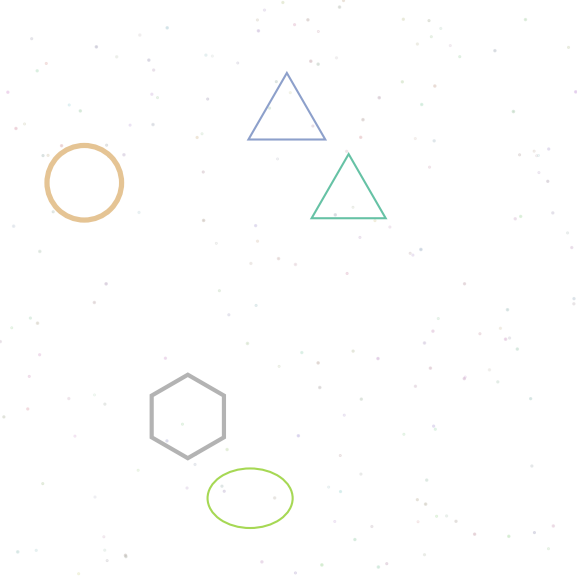[{"shape": "triangle", "thickness": 1, "radius": 0.37, "center": [0.604, 0.658]}, {"shape": "triangle", "thickness": 1, "radius": 0.38, "center": [0.497, 0.796]}, {"shape": "oval", "thickness": 1, "radius": 0.37, "center": [0.433, 0.136]}, {"shape": "circle", "thickness": 2.5, "radius": 0.32, "center": [0.146, 0.683]}, {"shape": "hexagon", "thickness": 2, "radius": 0.36, "center": [0.325, 0.278]}]